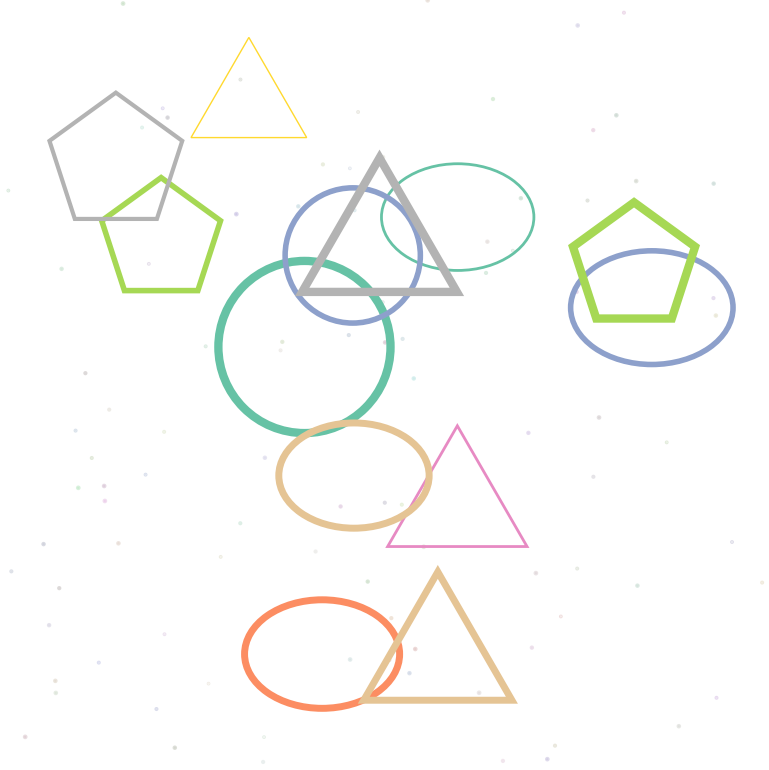[{"shape": "oval", "thickness": 1, "radius": 0.49, "center": [0.594, 0.718]}, {"shape": "circle", "thickness": 3, "radius": 0.56, "center": [0.395, 0.549]}, {"shape": "oval", "thickness": 2.5, "radius": 0.5, "center": [0.418, 0.151]}, {"shape": "circle", "thickness": 2, "radius": 0.44, "center": [0.458, 0.668]}, {"shape": "oval", "thickness": 2, "radius": 0.53, "center": [0.847, 0.6]}, {"shape": "triangle", "thickness": 1, "radius": 0.52, "center": [0.594, 0.342]}, {"shape": "pentagon", "thickness": 3, "radius": 0.42, "center": [0.823, 0.654]}, {"shape": "pentagon", "thickness": 2, "radius": 0.41, "center": [0.209, 0.688]}, {"shape": "triangle", "thickness": 0.5, "radius": 0.43, "center": [0.323, 0.865]}, {"shape": "oval", "thickness": 2.5, "radius": 0.49, "center": [0.46, 0.382]}, {"shape": "triangle", "thickness": 2.5, "radius": 0.56, "center": [0.569, 0.146]}, {"shape": "pentagon", "thickness": 1.5, "radius": 0.45, "center": [0.15, 0.789]}, {"shape": "triangle", "thickness": 3, "radius": 0.58, "center": [0.493, 0.679]}]